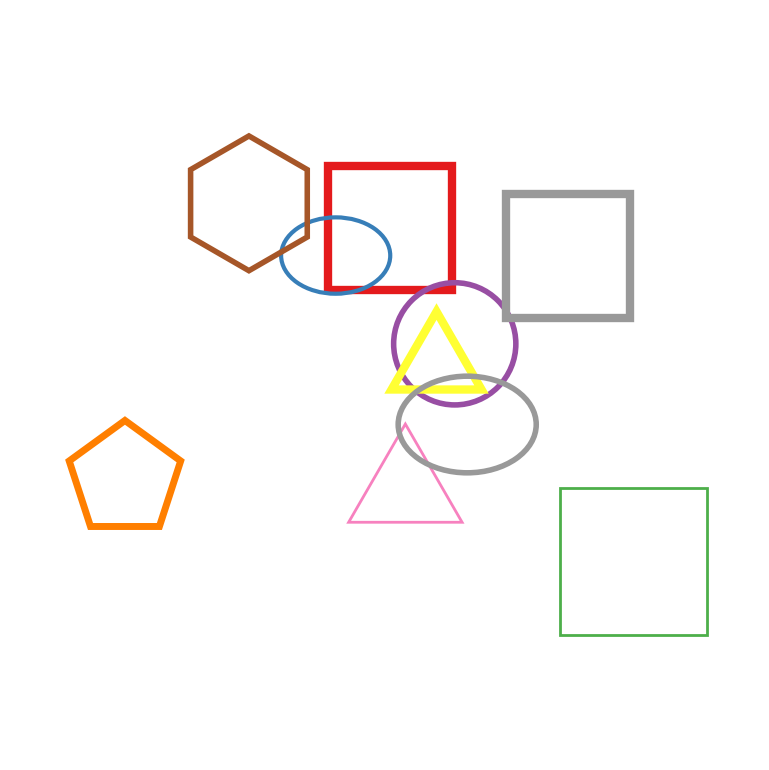[{"shape": "square", "thickness": 3, "radius": 0.4, "center": [0.506, 0.703]}, {"shape": "oval", "thickness": 1.5, "radius": 0.35, "center": [0.436, 0.668]}, {"shape": "square", "thickness": 1, "radius": 0.48, "center": [0.822, 0.271]}, {"shape": "circle", "thickness": 2, "radius": 0.4, "center": [0.591, 0.553]}, {"shape": "pentagon", "thickness": 2.5, "radius": 0.38, "center": [0.162, 0.378]}, {"shape": "triangle", "thickness": 3, "radius": 0.34, "center": [0.567, 0.528]}, {"shape": "hexagon", "thickness": 2, "radius": 0.44, "center": [0.323, 0.736]}, {"shape": "triangle", "thickness": 1, "radius": 0.43, "center": [0.526, 0.364]}, {"shape": "square", "thickness": 3, "radius": 0.4, "center": [0.738, 0.667]}, {"shape": "oval", "thickness": 2, "radius": 0.45, "center": [0.607, 0.449]}]